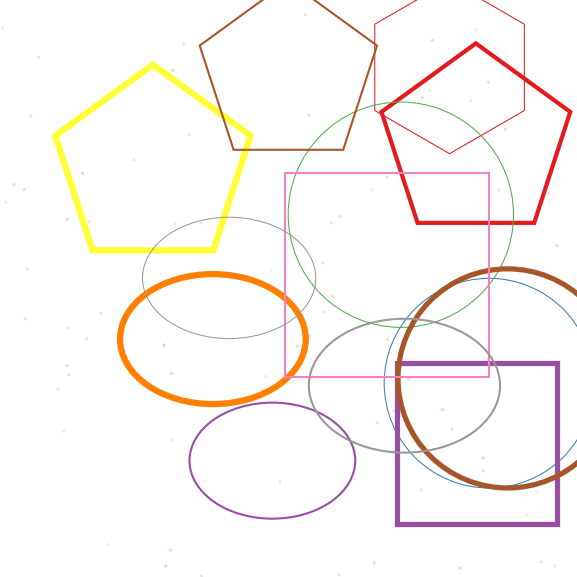[{"shape": "hexagon", "thickness": 0.5, "radius": 0.75, "center": [0.778, 0.883]}, {"shape": "pentagon", "thickness": 2, "radius": 0.86, "center": [0.824, 0.752]}, {"shape": "circle", "thickness": 0.5, "radius": 0.91, "center": [0.847, 0.336]}, {"shape": "circle", "thickness": 0.5, "radius": 0.98, "center": [0.694, 0.627]}, {"shape": "oval", "thickness": 1, "radius": 0.72, "center": [0.472, 0.201]}, {"shape": "square", "thickness": 2.5, "radius": 0.7, "center": [0.826, 0.231]}, {"shape": "oval", "thickness": 3, "radius": 0.8, "center": [0.369, 0.412]}, {"shape": "pentagon", "thickness": 3, "radius": 0.89, "center": [0.265, 0.709]}, {"shape": "pentagon", "thickness": 1, "radius": 0.81, "center": [0.499, 0.87]}, {"shape": "circle", "thickness": 2.5, "radius": 0.95, "center": [0.879, 0.344]}, {"shape": "square", "thickness": 1, "radius": 0.88, "center": [0.67, 0.523]}, {"shape": "oval", "thickness": 0.5, "radius": 0.75, "center": [0.397, 0.518]}, {"shape": "oval", "thickness": 1, "radius": 0.83, "center": [0.7, 0.331]}]